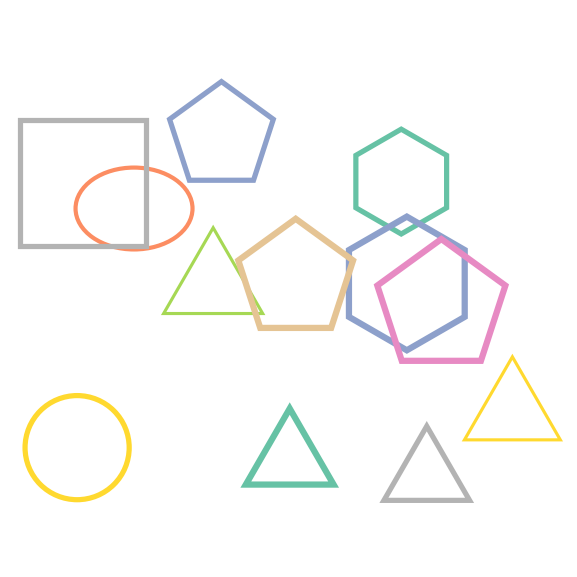[{"shape": "hexagon", "thickness": 2.5, "radius": 0.45, "center": [0.695, 0.685]}, {"shape": "triangle", "thickness": 3, "radius": 0.44, "center": [0.502, 0.204]}, {"shape": "oval", "thickness": 2, "radius": 0.51, "center": [0.232, 0.638]}, {"shape": "pentagon", "thickness": 2.5, "radius": 0.47, "center": [0.383, 0.763]}, {"shape": "hexagon", "thickness": 3, "radius": 0.58, "center": [0.704, 0.508]}, {"shape": "pentagon", "thickness": 3, "radius": 0.58, "center": [0.764, 0.469]}, {"shape": "triangle", "thickness": 1.5, "radius": 0.49, "center": [0.369, 0.506]}, {"shape": "circle", "thickness": 2.5, "radius": 0.45, "center": [0.134, 0.224]}, {"shape": "triangle", "thickness": 1.5, "radius": 0.48, "center": [0.887, 0.285]}, {"shape": "pentagon", "thickness": 3, "radius": 0.52, "center": [0.512, 0.516]}, {"shape": "square", "thickness": 2.5, "radius": 0.55, "center": [0.144, 0.682]}, {"shape": "triangle", "thickness": 2.5, "radius": 0.43, "center": [0.739, 0.176]}]